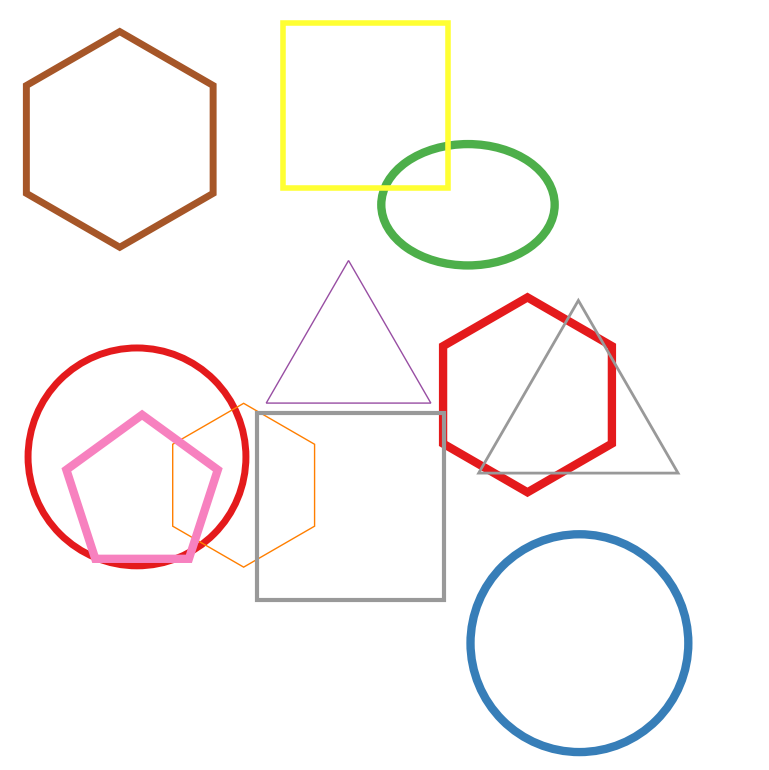[{"shape": "circle", "thickness": 2.5, "radius": 0.71, "center": [0.178, 0.407]}, {"shape": "hexagon", "thickness": 3, "radius": 0.63, "center": [0.685, 0.487]}, {"shape": "circle", "thickness": 3, "radius": 0.71, "center": [0.752, 0.165]}, {"shape": "oval", "thickness": 3, "radius": 0.56, "center": [0.608, 0.734]}, {"shape": "triangle", "thickness": 0.5, "radius": 0.62, "center": [0.453, 0.538]}, {"shape": "hexagon", "thickness": 0.5, "radius": 0.53, "center": [0.316, 0.37]}, {"shape": "square", "thickness": 2, "radius": 0.54, "center": [0.475, 0.863]}, {"shape": "hexagon", "thickness": 2.5, "radius": 0.7, "center": [0.156, 0.819]}, {"shape": "pentagon", "thickness": 3, "radius": 0.52, "center": [0.185, 0.358]}, {"shape": "square", "thickness": 1.5, "radius": 0.61, "center": [0.455, 0.342]}, {"shape": "triangle", "thickness": 1, "radius": 0.75, "center": [0.751, 0.46]}]